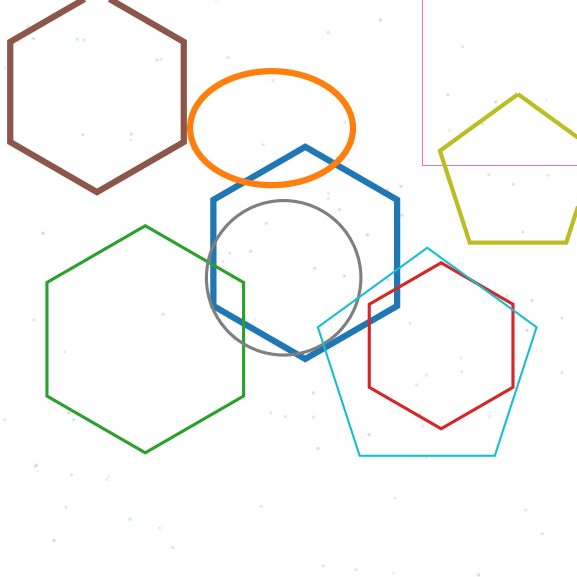[{"shape": "hexagon", "thickness": 3, "radius": 0.92, "center": [0.529, 0.561]}, {"shape": "oval", "thickness": 3, "radius": 0.71, "center": [0.47, 0.777]}, {"shape": "hexagon", "thickness": 1.5, "radius": 0.98, "center": [0.252, 0.412]}, {"shape": "hexagon", "thickness": 1.5, "radius": 0.72, "center": [0.764, 0.4]}, {"shape": "hexagon", "thickness": 3, "radius": 0.87, "center": [0.168, 0.84]}, {"shape": "square", "thickness": 0.5, "radius": 0.76, "center": [0.883, 0.864]}, {"shape": "circle", "thickness": 1.5, "radius": 0.67, "center": [0.491, 0.518]}, {"shape": "pentagon", "thickness": 2, "radius": 0.71, "center": [0.897, 0.694]}, {"shape": "pentagon", "thickness": 1, "radius": 1.0, "center": [0.74, 0.371]}]